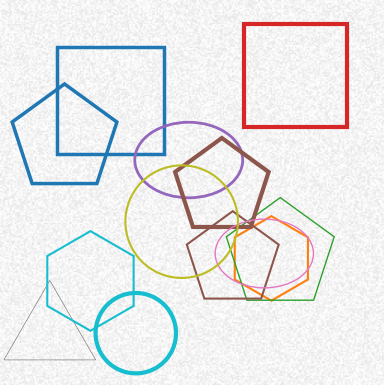[{"shape": "pentagon", "thickness": 2.5, "radius": 0.71, "center": [0.168, 0.639]}, {"shape": "square", "thickness": 2.5, "radius": 0.7, "center": [0.288, 0.739]}, {"shape": "hexagon", "thickness": 1.5, "radius": 0.55, "center": [0.705, 0.329]}, {"shape": "pentagon", "thickness": 1, "radius": 0.74, "center": [0.728, 0.339]}, {"shape": "square", "thickness": 3, "radius": 0.67, "center": [0.768, 0.803]}, {"shape": "oval", "thickness": 2, "radius": 0.7, "center": [0.49, 0.584]}, {"shape": "pentagon", "thickness": 3, "radius": 0.64, "center": [0.576, 0.514]}, {"shape": "pentagon", "thickness": 1.5, "radius": 0.63, "center": [0.605, 0.326]}, {"shape": "oval", "thickness": 1, "radius": 0.64, "center": [0.687, 0.342]}, {"shape": "triangle", "thickness": 0.5, "radius": 0.69, "center": [0.129, 0.134]}, {"shape": "circle", "thickness": 1.5, "radius": 0.73, "center": [0.472, 0.424]}, {"shape": "hexagon", "thickness": 1.5, "radius": 0.65, "center": [0.235, 0.27]}, {"shape": "circle", "thickness": 3, "radius": 0.52, "center": [0.353, 0.135]}]